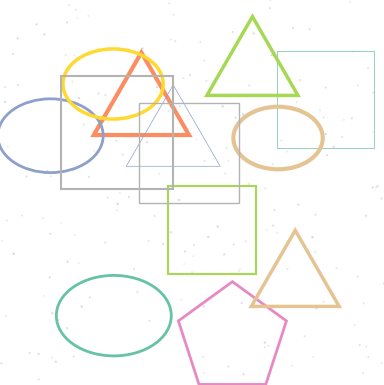[{"shape": "square", "thickness": 0.5, "radius": 0.63, "center": [0.845, 0.741]}, {"shape": "oval", "thickness": 2, "radius": 0.75, "center": [0.296, 0.18]}, {"shape": "triangle", "thickness": 3, "radius": 0.71, "center": [0.367, 0.721]}, {"shape": "triangle", "thickness": 0.5, "radius": 0.7, "center": [0.45, 0.639]}, {"shape": "oval", "thickness": 2, "radius": 0.68, "center": [0.131, 0.647]}, {"shape": "pentagon", "thickness": 2, "radius": 0.74, "center": [0.604, 0.121]}, {"shape": "square", "thickness": 1.5, "radius": 0.57, "center": [0.551, 0.402]}, {"shape": "triangle", "thickness": 2.5, "radius": 0.68, "center": [0.656, 0.82]}, {"shape": "oval", "thickness": 2.5, "radius": 0.65, "center": [0.294, 0.782]}, {"shape": "triangle", "thickness": 2.5, "radius": 0.66, "center": [0.767, 0.27]}, {"shape": "oval", "thickness": 3, "radius": 0.58, "center": [0.722, 0.642]}, {"shape": "square", "thickness": 1, "radius": 0.65, "center": [0.49, 0.603]}, {"shape": "square", "thickness": 1.5, "radius": 0.73, "center": [0.304, 0.656]}]